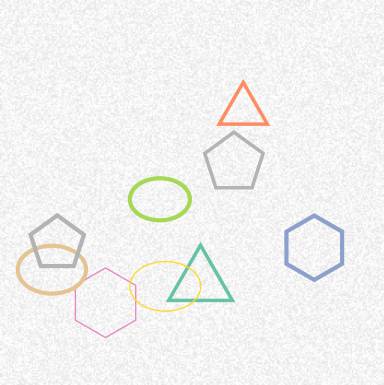[{"shape": "triangle", "thickness": 2.5, "radius": 0.48, "center": [0.521, 0.268]}, {"shape": "triangle", "thickness": 2.5, "radius": 0.36, "center": [0.632, 0.714]}, {"shape": "hexagon", "thickness": 3, "radius": 0.42, "center": [0.816, 0.357]}, {"shape": "hexagon", "thickness": 1, "radius": 0.45, "center": [0.274, 0.214]}, {"shape": "oval", "thickness": 3, "radius": 0.39, "center": [0.415, 0.482]}, {"shape": "oval", "thickness": 1, "radius": 0.46, "center": [0.429, 0.256]}, {"shape": "oval", "thickness": 3, "radius": 0.44, "center": [0.135, 0.3]}, {"shape": "pentagon", "thickness": 2.5, "radius": 0.4, "center": [0.608, 0.577]}, {"shape": "pentagon", "thickness": 3, "radius": 0.36, "center": [0.149, 0.368]}]